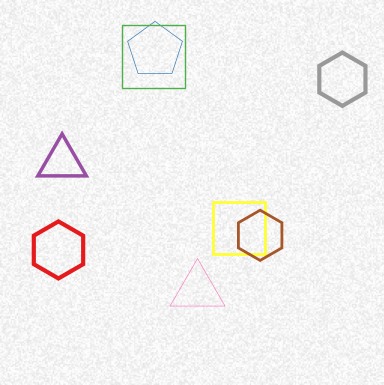[{"shape": "hexagon", "thickness": 3, "radius": 0.37, "center": [0.152, 0.351]}, {"shape": "pentagon", "thickness": 0.5, "radius": 0.37, "center": [0.403, 0.87]}, {"shape": "square", "thickness": 1, "radius": 0.41, "center": [0.398, 0.852]}, {"shape": "triangle", "thickness": 2.5, "radius": 0.36, "center": [0.161, 0.58]}, {"shape": "square", "thickness": 2, "radius": 0.34, "center": [0.62, 0.409]}, {"shape": "hexagon", "thickness": 2, "radius": 0.33, "center": [0.676, 0.389]}, {"shape": "triangle", "thickness": 0.5, "radius": 0.41, "center": [0.513, 0.246]}, {"shape": "hexagon", "thickness": 3, "radius": 0.35, "center": [0.889, 0.794]}]